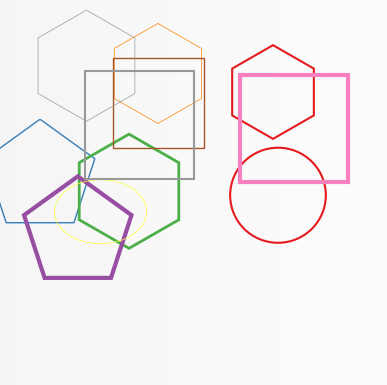[{"shape": "hexagon", "thickness": 1.5, "radius": 0.61, "center": [0.705, 0.761]}, {"shape": "circle", "thickness": 1.5, "radius": 0.62, "center": [0.717, 0.493]}, {"shape": "pentagon", "thickness": 1, "radius": 0.74, "center": [0.103, 0.542]}, {"shape": "hexagon", "thickness": 2, "radius": 0.74, "center": [0.333, 0.503]}, {"shape": "pentagon", "thickness": 3, "radius": 0.73, "center": [0.201, 0.396]}, {"shape": "hexagon", "thickness": 0.5, "radius": 0.65, "center": [0.407, 0.809]}, {"shape": "oval", "thickness": 0.5, "radius": 0.59, "center": [0.259, 0.45]}, {"shape": "square", "thickness": 1, "radius": 0.59, "center": [0.409, 0.733]}, {"shape": "square", "thickness": 3, "radius": 0.7, "center": [0.759, 0.666]}, {"shape": "hexagon", "thickness": 0.5, "radius": 0.72, "center": [0.223, 0.829]}, {"shape": "square", "thickness": 1.5, "radius": 0.7, "center": [0.36, 0.675]}]